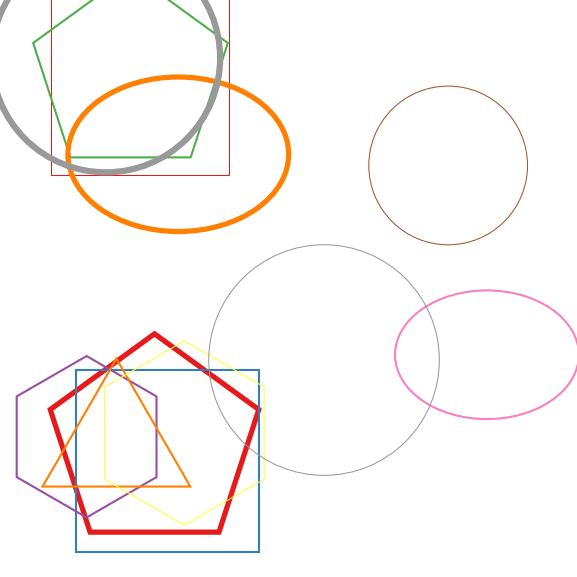[{"shape": "pentagon", "thickness": 2.5, "radius": 0.95, "center": [0.268, 0.231]}, {"shape": "square", "thickness": 0.5, "radius": 0.77, "center": [0.242, 0.85]}, {"shape": "square", "thickness": 1, "radius": 0.79, "center": [0.29, 0.201]}, {"shape": "pentagon", "thickness": 1, "radius": 0.89, "center": [0.226, 0.87]}, {"shape": "hexagon", "thickness": 1, "radius": 0.7, "center": [0.15, 0.243]}, {"shape": "triangle", "thickness": 1, "radius": 0.74, "center": [0.202, 0.23]}, {"shape": "oval", "thickness": 2.5, "radius": 0.96, "center": [0.309, 0.732]}, {"shape": "hexagon", "thickness": 0.5, "radius": 0.8, "center": [0.319, 0.249]}, {"shape": "circle", "thickness": 0.5, "radius": 0.69, "center": [0.776, 0.713]}, {"shape": "oval", "thickness": 1, "radius": 0.8, "center": [0.843, 0.385]}, {"shape": "circle", "thickness": 0.5, "radius": 1.0, "center": [0.561, 0.376]}, {"shape": "circle", "thickness": 3, "radius": 0.99, "center": [0.183, 0.899]}]